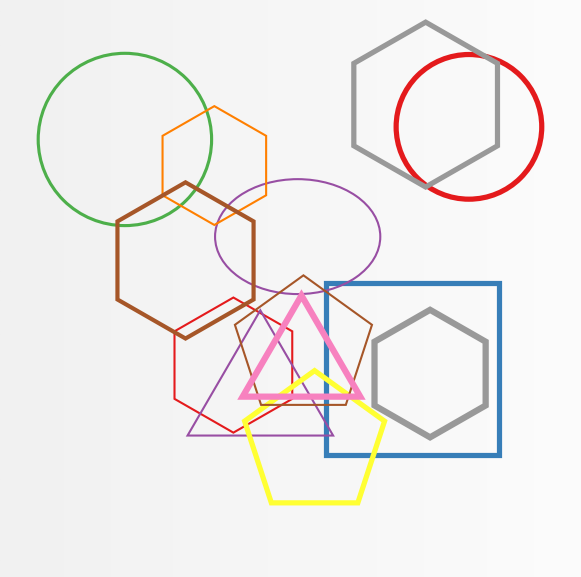[{"shape": "circle", "thickness": 2.5, "radius": 0.63, "center": [0.807, 0.779]}, {"shape": "hexagon", "thickness": 1, "radius": 0.58, "center": [0.402, 0.367]}, {"shape": "square", "thickness": 2.5, "radius": 0.74, "center": [0.71, 0.36]}, {"shape": "circle", "thickness": 1.5, "radius": 0.75, "center": [0.215, 0.758]}, {"shape": "oval", "thickness": 1, "radius": 0.71, "center": [0.512, 0.589]}, {"shape": "triangle", "thickness": 1, "radius": 0.72, "center": [0.448, 0.317]}, {"shape": "hexagon", "thickness": 1, "radius": 0.51, "center": [0.369, 0.712]}, {"shape": "pentagon", "thickness": 2.5, "radius": 0.63, "center": [0.541, 0.231]}, {"shape": "hexagon", "thickness": 2, "radius": 0.68, "center": [0.319, 0.548]}, {"shape": "pentagon", "thickness": 1, "radius": 0.62, "center": [0.522, 0.398]}, {"shape": "triangle", "thickness": 3, "radius": 0.58, "center": [0.519, 0.371]}, {"shape": "hexagon", "thickness": 2.5, "radius": 0.71, "center": [0.732, 0.818]}, {"shape": "hexagon", "thickness": 3, "radius": 0.55, "center": [0.74, 0.352]}]